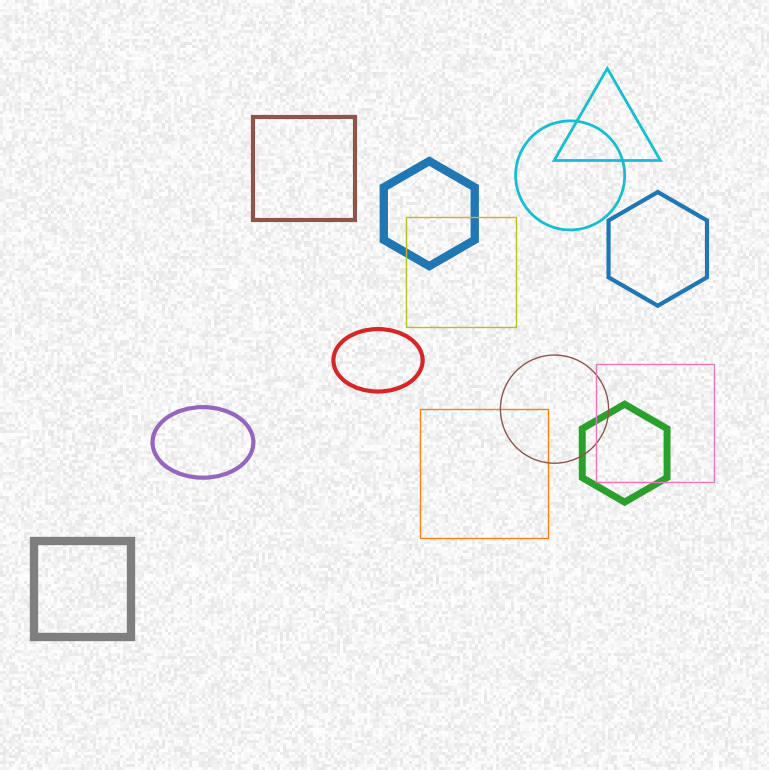[{"shape": "hexagon", "thickness": 3, "radius": 0.34, "center": [0.557, 0.723]}, {"shape": "hexagon", "thickness": 1.5, "radius": 0.37, "center": [0.854, 0.677]}, {"shape": "square", "thickness": 0.5, "radius": 0.42, "center": [0.629, 0.385]}, {"shape": "hexagon", "thickness": 2.5, "radius": 0.32, "center": [0.811, 0.411]}, {"shape": "oval", "thickness": 1.5, "radius": 0.29, "center": [0.491, 0.532]}, {"shape": "oval", "thickness": 1.5, "radius": 0.33, "center": [0.264, 0.425]}, {"shape": "square", "thickness": 1.5, "radius": 0.33, "center": [0.395, 0.781]}, {"shape": "circle", "thickness": 0.5, "radius": 0.35, "center": [0.72, 0.469]}, {"shape": "square", "thickness": 0.5, "radius": 0.38, "center": [0.85, 0.451]}, {"shape": "square", "thickness": 3, "radius": 0.31, "center": [0.107, 0.235]}, {"shape": "square", "thickness": 0.5, "radius": 0.36, "center": [0.598, 0.646]}, {"shape": "triangle", "thickness": 1, "radius": 0.4, "center": [0.789, 0.831]}, {"shape": "circle", "thickness": 1, "radius": 0.35, "center": [0.74, 0.772]}]